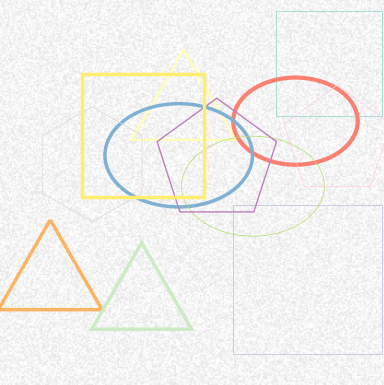[{"shape": "square", "thickness": 0.5, "radius": 0.68, "center": [0.855, 0.836]}, {"shape": "triangle", "thickness": 1.5, "radius": 0.78, "center": [0.477, 0.715]}, {"shape": "square", "thickness": 0.5, "radius": 0.97, "center": [0.798, 0.274]}, {"shape": "oval", "thickness": 3, "radius": 0.81, "center": [0.767, 0.685]}, {"shape": "oval", "thickness": 2.5, "radius": 0.96, "center": [0.464, 0.597]}, {"shape": "triangle", "thickness": 2.5, "radius": 0.78, "center": [0.13, 0.273]}, {"shape": "oval", "thickness": 0.5, "radius": 0.93, "center": [0.657, 0.516]}, {"shape": "pentagon", "thickness": 0.5, "radius": 0.73, "center": [0.876, 0.633]}, {"shape": "hexagon", "thickness": 0.5, "radius": 0.75, "center": [0.239, 0.573]}, {"shape": "pentagon", "thickness": 1, "radius": 0.82, "center": [0.563, 0.582]}, {"shape": "triangle", "thickness": 2.5, "radius": 0.75, "center": [0.368, 0.22]}, {"shape": "square", "thickness": 2.5, "radius": 0.8, "center": [0.372, 0.648]}]